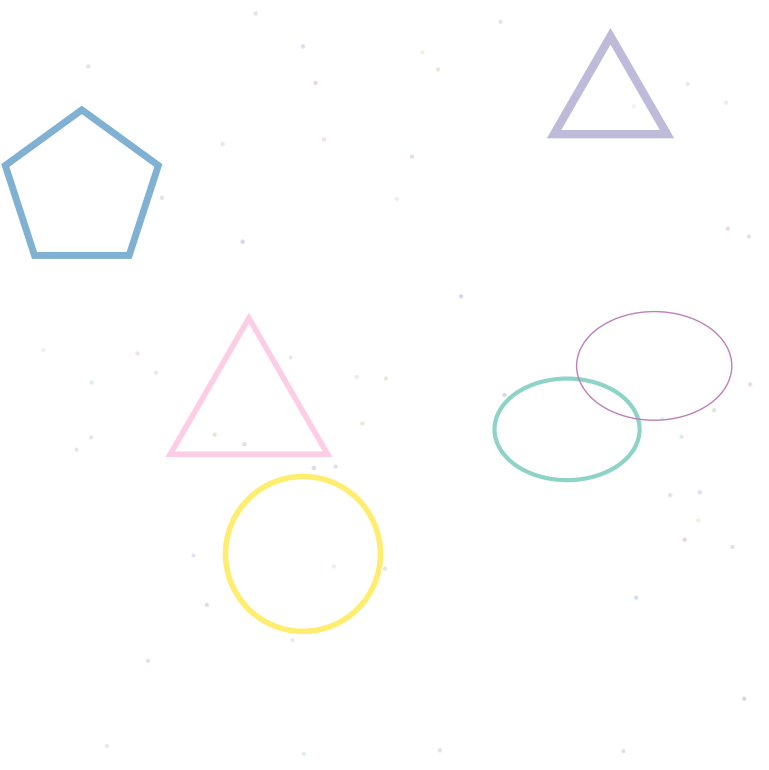[{"shape": "oval", "thickness": 1.5, "radius": 0.47, "center": [0.736, 0.442]}, {"shape": "triangle", "thickness": 3, "radius": 0.42, "center": [0.793, 0.868]}, {"shape": "pentagon", "thickness": 2.5, "radius": 0.52, "center": [0.106, 0.753]}, {"shape": "triangle", "thickness": 2, "radius": 0.59, "center": [0.323, 0.469]}, {"shape": "oval", "thickness": 0.5, "radius": 0.5, "center": [0.85, 0.525]}, {"shape": "circle", "thickness": 2, "radius": 0.5, "center": [0.393, 0.281]}]